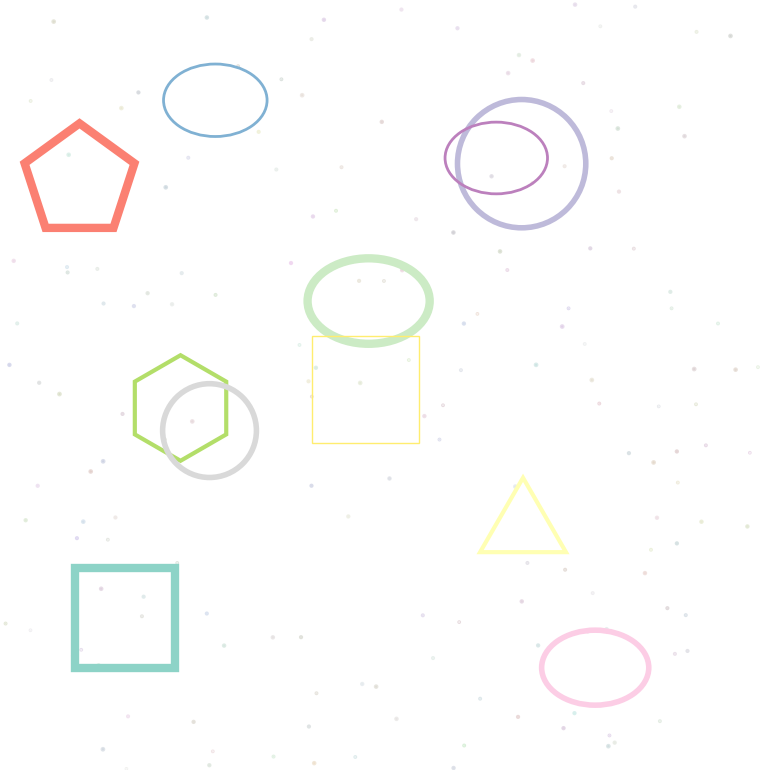[{"shape": "square", "thickness": 3, "radius": 0.32, "center": [0.163, 0.198]}, {"shape": "triangle", "thickness": 1.5, "radius": 0.32, "center": [0.679, 0.315]}, {"shape": "circle", "thickness": 2, "radius": 0.42, "center": [0.677, 0.787]}, {"shape": "pentagon", "thickness": 3, "radius": 0.38, "center": [0.103, 0.765]}, {"shape": "oval", "thickness": 1, "radius": 0.34, "center": [0.28, 0.87]}, {"shape": "hexagon", "thickness": 1.5, "radius": 0.34, "center": [0.234, 0.47]}, {"shape": "oval", "thickness": 2, "radius": 0.35, "center": [0.773, 0.133]}, {"shape": "circle", "thickness": 2, "radius": 0.3, "center": [0.272, 0.441]}, {"shape": "oval", "thickness": 1, "radius": 0.33, "center": [0.645, 0.795]}, {"shape": "oval", "thickness": 3, "radius": 0.4, "center": [0.479, 0.609]}, {"shape": "square", "thickness": 0.5, "radius": 0.35, "center": [0.475, 0.494]}]